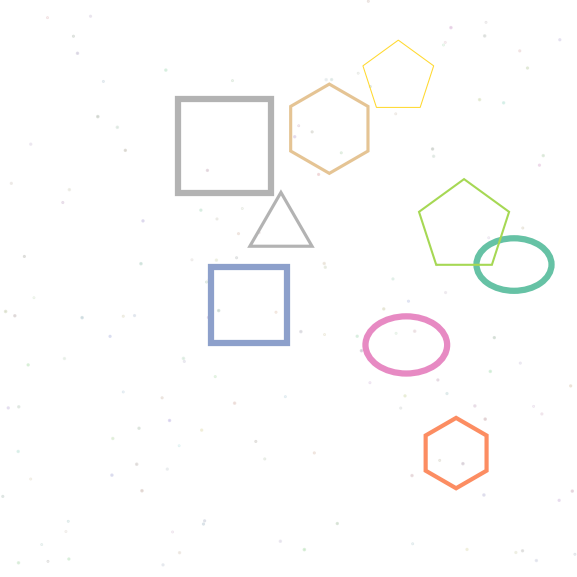[{"shape": "oval", "thickness": 3, "radius": 0.32, "center": [0.89, 0.541]}, {"shape": "hexagon", "thickness": 2, "radius": 0.3, "center": [0.79, 0.215]}, {"shape": "square", "thickness": 3, "radius": 0.33, "center": [0.431, 0.471]}, {"shape": "oval", "thickness": 3, "radius": 0.35, "center": [0.704, 0.402]}, {"shape": "pentagon", "thickness": 1, "radius": 0.41, "center": [0.804, 0.607]}, {"shape": "pentagon", "thickness": 0.5, "radius": 0.32, "center": [0.69, 0.865]}, {"shape": "hexagon", "thickness": 1.5, "radius": 0.39, "center": [0.57, 0.776]}, {"shape": "triangle", "thickness": 1.5, "radius": 0.31, "center": [0.486, 0.604]}, {"shape": "square", "thickness": 3, "radius": 0.41, "center": [0.389, 0.746]}]